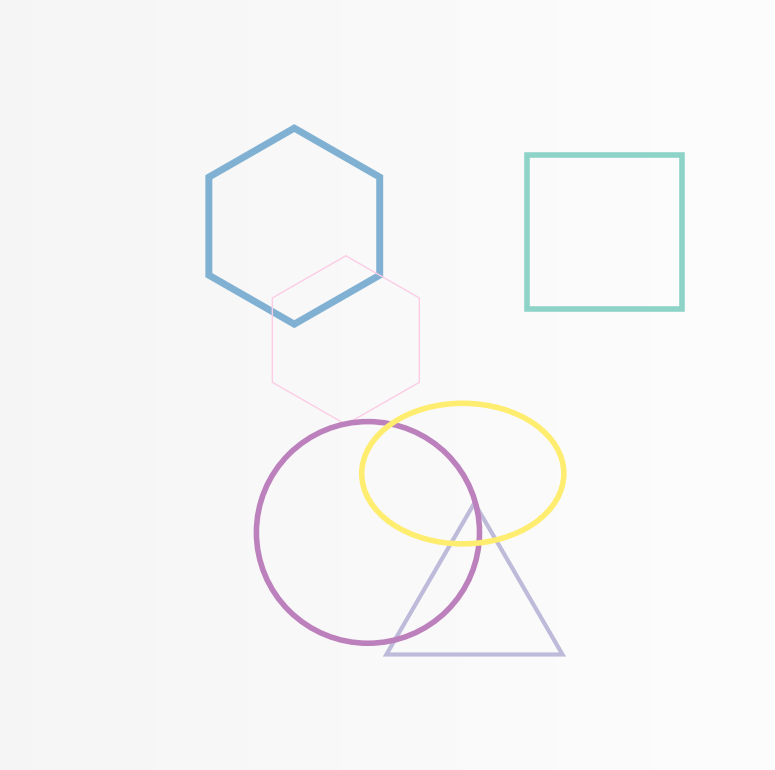[{"shape": "square", "thickness": 2, "radius": 0.5, "center": [0.78, 0.699]}, {"shape": "triangle", "thickness": 1.5, "radius": 0.66, "center": [0.612, 0.216]}, {"shape": "hexagon", "thickness": 2.5, "radius": 0.64, "center": [0.38, 0.706]}, {"shape": "hexagon", "thickness": 0.5, "radius": 0.55, "center": [0.446, 0.558]}, {"shape": "circle", "thickness": 2, "radius": 0.72, "center": [0.475, 0.309]}, {"shape": "oval", "thickness": 2, "radius": 0.65, "center": [0.597, 0.385]}]